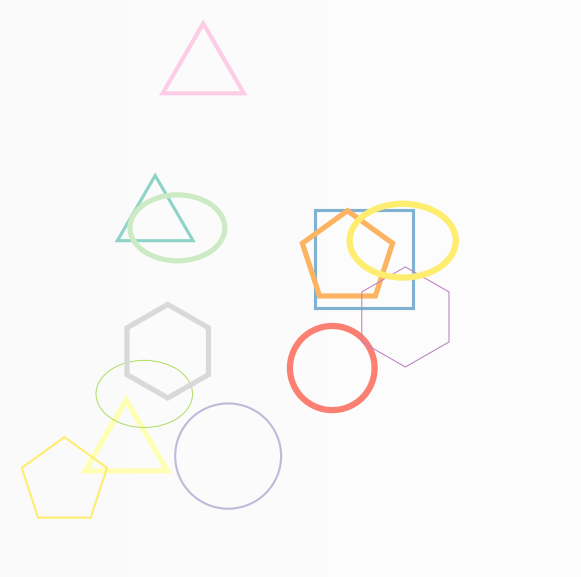[{"shape": "triangle", "thickness": 1.5, "radius": 0.38, "center": [0.267, 0.62]}, {"shape": "triangle", "thickness": 2.5, "radius": 0.41, "center": [0.217, 0.225]}, {"shape": "circle", "thickness": 1, "radius": 0.46, "center": [0.393, 0.209]}, {"shape": "circle", "thickness": 3, "radius": 0.36, "center": [0.572, 0.362]}, {"shape": "square", "thickness": 1.5, "radius": 0.42, "center": [0.626, 0.551]}, {"shape": "pentagon", "thickness": 2.5, "radius": 0.41, "center": [0.598, 0.553]}, {"shape": "oval", "thickness": 0.5, "radius": 0.42, "center": [0.248, 0.317]}, {"shape": "triangle", "thickness": 2, "radius": 0.4, "center": [0.35, 0.878]}, {"shape": "hexagon", "thickness": 2.5, "radius": 0.4, "center": [0.289, 0.391]}, {"shape": "hexagon", "thickness": 0.5, "radius": 0.43, "center": [0.697, 0.45]}, {"shape": "oval", "thickness": 2.5, "radius": 0.41, "center": [0.305, 0.605]}, {"shape": "pentagon", "thickness": 1, "radius": 0.39, "center": [0.111, 0.165]}, {"shape": "oval", "thickness": 3, "radius": 0.46, "center": [0.693, 0.582]}]